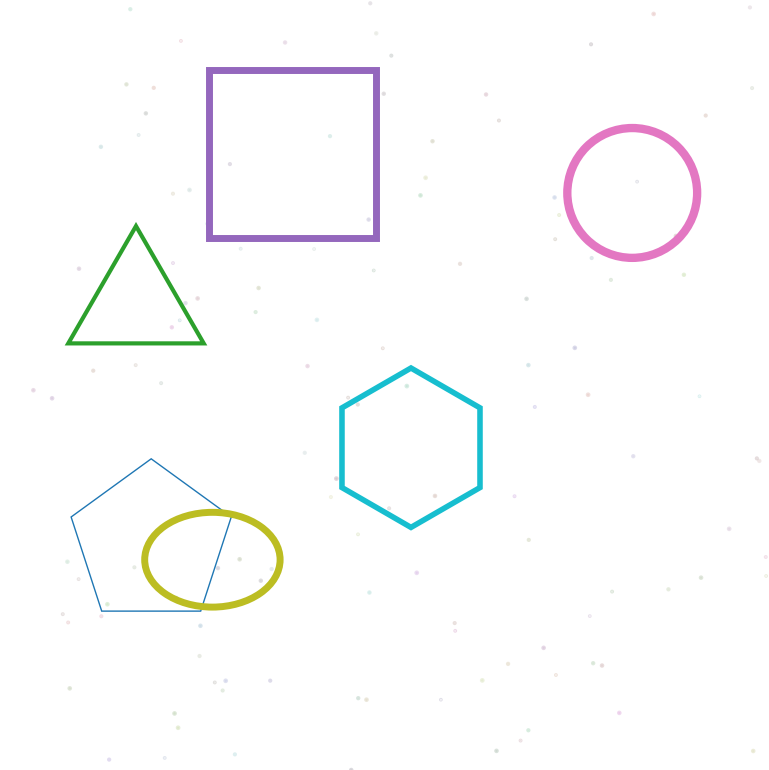[{"shape": "pentagon", "thickness": 0.5, "radius": 0.55, "center": [0.196, 0.295]}, {"shape": "triangle", "thickness": 1.5, "radius": 0.51, "center": [0.177, 0.605]}, {"shape": "square", "thickness": 2.5, "radius": 0.54, "center": [0.38, 0.8]}, {"shape": "circle", "thickness": 3, "radius": 0.42, "center": [0.821, 0.749]}, {"shape": "oval", "thickness": 2.5, "radius": 0.44, "center": [0.276, 0.273]}, {"shape": "hexagon", "thickness": 2, "radius": 0.52, "center": [0.534, 0.419]}]